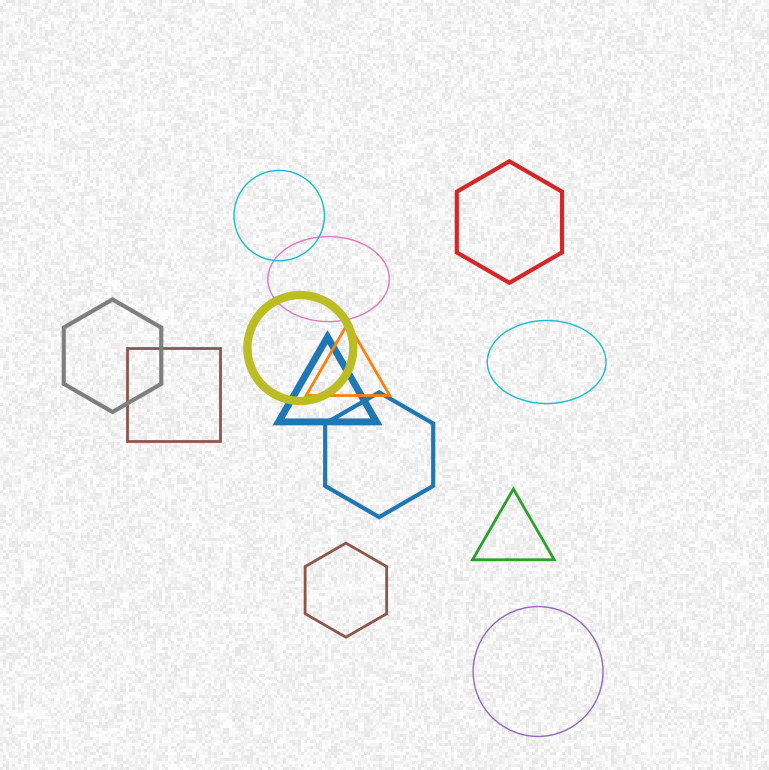[{"shape": "hexagon", "thickness": 1.5, "radius": 0.41, "center": [0.492, 0.409]}, {"shape": "triangle", "thickness": 2.5, "radius": 0.37, "center": [0.425, 0.489]}, {"shape": "triangle", "thickness": 1, "radius": 0.31, "center": [0.452, 0.518]}, {"shape": "triangle", "thickness": 1, "radius": 0.31, "center": [0.667, 0.304]}, {"shape": "hexagon", "thickness": 1.5, "radius": 0.39, "center": [0.662, 0.712]}, {"shape": "circle", "thickness": 0.5, "radius": 0.42, "center": [0.699, 0.128]}, {"shape": "square", "thickness": 1, "radius": 0.3, "center": [0.225, 0.488]}, {"shape": "hexagon", "thickness": 1, "radius": 0.31, "center": [0.449, 0.234]}, {"shape": "oval", "thickness": 0.5, "radius": 0.39, "center": [0.427, 0.638]}, {"shape": "hexagon", "thickness": 1.5, "radius": 0.37, "center": [0.146, 0.538]}, {"shape": "circle", "thickness": 3, "radius": 0.34, "center": [0.39, 0.548]}, {"shape": "circle", "thickness": 0.5, "radius": 0.29, "center": [0.363, 0.72]}, {"shape": "oval", "thickness": 0.5, "radius": 0.39, "center": [0.71, 0.53]}]